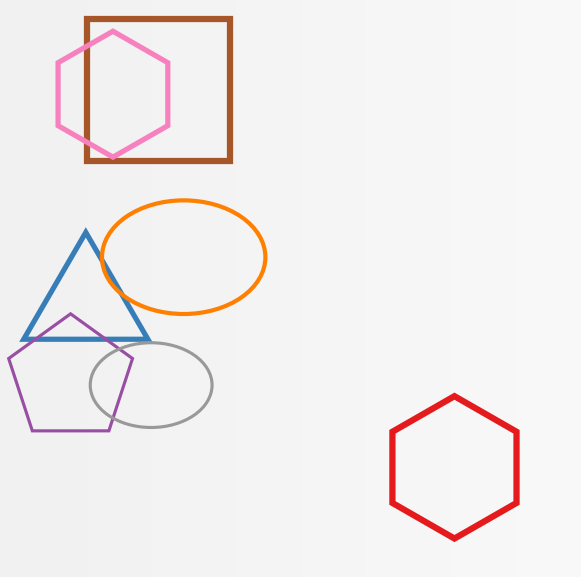[{"shape": "hexagon", "thickness": 3, "radius": 0.62, "center": [0.782, 0.19]}, {"shape": "triangle", "thickness": 2.5, "radius": 0.62, "center": [0.148, 0.473]}, {"shape": "pentagon", "thickness": 1.5, "radius": 0.56, "center": [0.121, 0.344]}, {"shape": "oval", "thickness": 2, "radius": 0.7, "center": [0.316, 0.554]}, {"shape": "square", "thickness": 3, "radius": 0.61, "center": [0.272, 0.844]}, {"shape": "hexagon", "thickness": 2.5, "radius": 0.55, "center": [0.194, 0.836]}, {"shape": "oval", "thickness": 1.5, "radius": 0.52, "center": [0.26, 0.332]}]